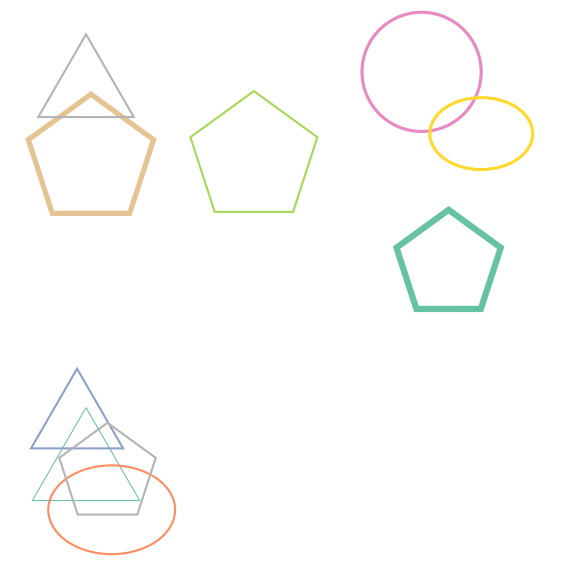[{"shape": "triangle", "thickness": 0.5, "radius": 0.54, "center": [0.149, 0.186]}, {"shape": "pentagon", "thickness": 3, "radius": 0.47, "center": [0.777, 0.541]}, {"shape": "oval", "thickness": 1, "radius": 0.55, "center": [0.193, 0.116]}, {"shape": "triangle", "thickness": 1, "radius": 0.46, "center": [0.133, 0.269]}, {"shape": "circle", "thickness": 1.5, "radius": 0.52, "center": [0.73, 0.875]}, {"shape": "pentagon", "thickness": 1, "radius": 0.58, "center": [0.44, 0.726]}, {"shape": "oval", "thickness": 1.5, "radius": 0.45, "center": [0.833, 0.768]}, {"shape": "pentagon", "thickness": 2.5, "radius": 0.57, "center": [0.158, 0.722]}, {"shape": "triangle", "thickness": 1, "radius": 0.48, "center": [0.149, 0.844]}, {"shape": "pentagon", "thickness": 1, "radius": 0.44, "center": [0.186, 0.179]}]